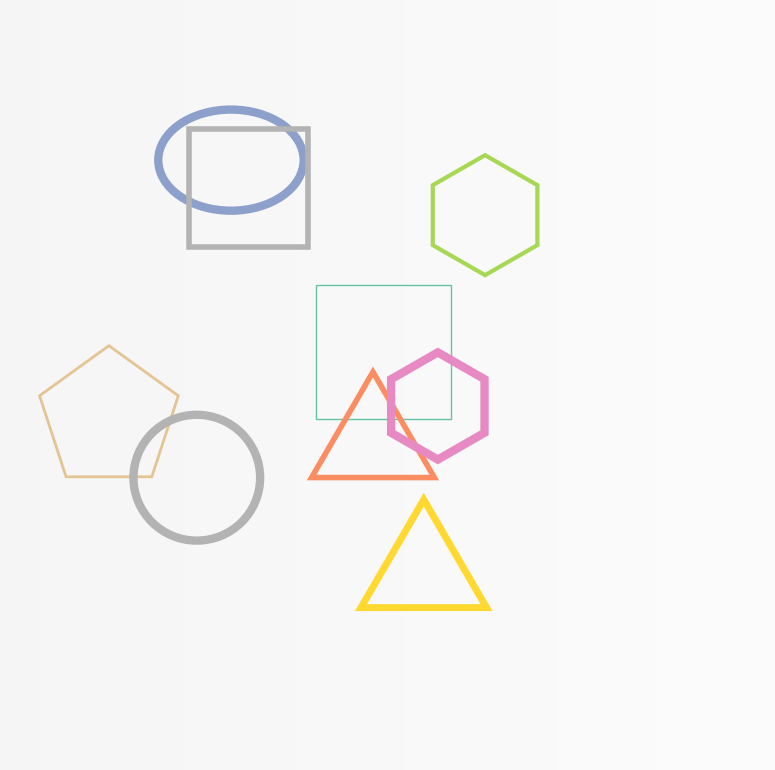[{"shape": "square", "thickness": 0.5, "radius": 0.43, "center": [0.495, 0.543]}, {"shape": "triangle", "thickness": 2, "radius": 0.46, "center": [0.481, 0.426]}, {"shape": "oval", "thickness": 3, "radius": 0.47, "center": [0.298, 0.792]}, {"shape": "hexagon", "thickness": 3, "radius": 0.35, "center": [0.565, 0.473]}, {"shape": "hexagon", "thickness": 1.5, "radius": 0.39, "center": [0.626, 0.721]}, {"shape": "triangle", "thickness": 2.5, "radius": 0.47, "center": [0.547, 0.258]}, {"shape": "pentagon", "thickness": 1, "radius": 0.47, "center": [0.141, 0.457]}, {"shape": "circle", "thickness": 3, "radius": 0.41, "center": [0.254, 0.38]}, {"shape": "square", "thickness": 2, "radius": 0.38, "center": [0.321, 0.756]}]